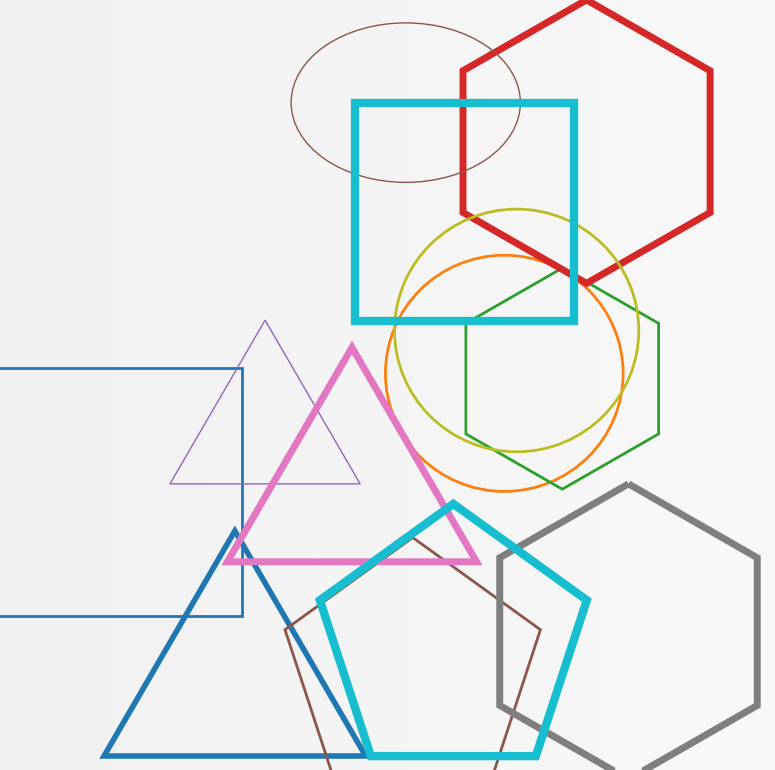[{"shape": "triangle", "thickness": 2, "radius": 0.97, "center": [0.303, 0.116]}, {"shape": "square", "thickness": 1, "radius": 0.8, "center": [0.151, 0.361]}, {"shape": "circle", "thickness": 1, "radius": 0.77, "center": [0.651, 0.515]}, {"shape": "hexagon", "thickness": 1, "radius": 0.72, "center": [0.725, 0.508]}, {"shape": "hexagon", "thickness": 2.5, "radius": 0.92, "center": [0.757, 0.816]}, {"shape": "triangle", "thickness": 0.5, "radius": 0.71, "center": [0.342, 0.442]}, {"shape": "oval", "thickness": 0.5, "radius": 0.74, "center": [0.524, 0.867]}, {"shape": "pentagon", "thickness": 1, "radius": 0.87, "center": [0.533, 0.129]}, {"shape": "triangle", "thickness": 2.5, "radius": 0.93, "center": [0.454, 0.363]}, {"shape": "hexagon", "thickness": 2.5, "radius": 0.96, "center": [0.811, 0.18]}, {"shape": "circle", "thickness": 1, "radius": 0.79, "center": [0.667, 0.571]}, {"shape": "square", "thickness": 3, "radius": 0.71, "center": [0.599, 0.724]}, {"shape": "pentagon", "thickness": 3, "radius": 0.91, "center": [0.585, 0.165]}]